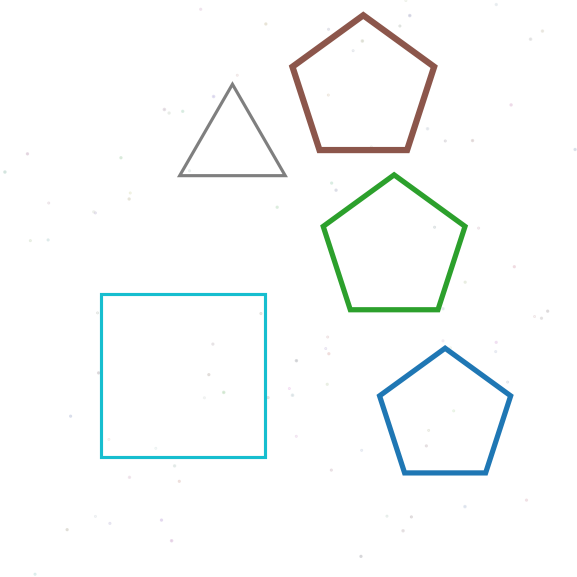[{"shape": "pentagon", "thickness": 2.5, "radius": 0.6, "center": [0.771, 0.277]}, {"shape": "pentagon", "thickness": 2.5, "radius": 0.65, "center": [0.682, 0.567]}, {"shape": "pentagon", "thickness": 3, "radius": 0.65, "center": [0.629, 0.844]}, {"shape": "triangle", "thickness": 1.5, "radius": 0.53, "center": [0.403, 0.748]}, {"shape": "square", "thickness": 1.5, "radius": 0.71, "center": [0.317, 0.349]}]